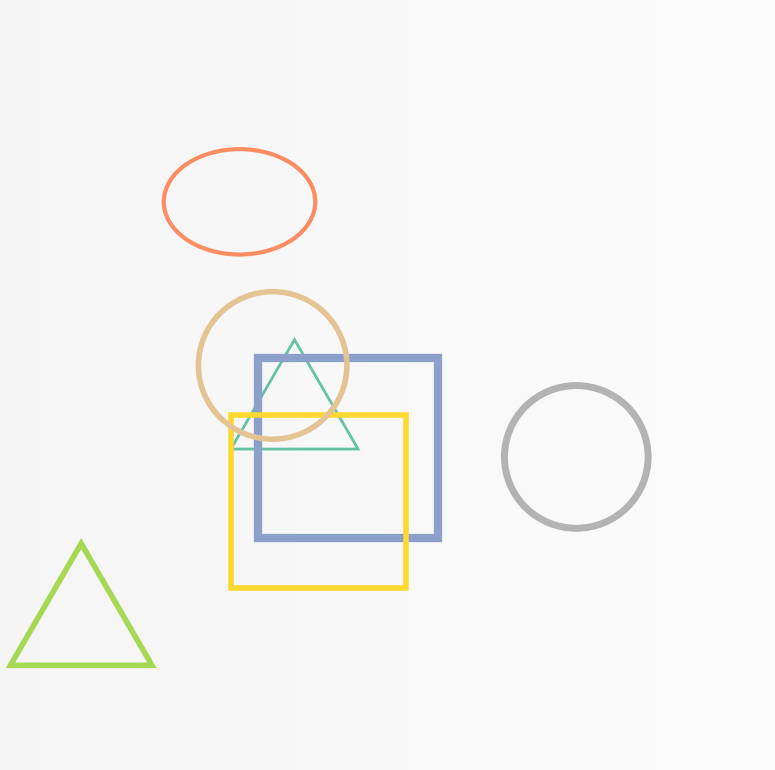[{"shape": "triangle", "thickness": 1, "radius": 0.47, "center": [0.38, 0.464]}, {"shape": "oval", "thickness": 1.5, "radius": 0.49, "center": [0.309, 0.738]}, {"shape": "square", "thickness": 3, "radius": 0.58, "center": [0.449, 0.418]}, {"shape": "triangle", "thickness": 2, "radius": 0.53, "center": [0.105, 0.189]}, {"shape": "square", "thickness": 2, "radius": 0.56, "center": [0.411, 0.349]}, {"shape": "circle", "thickness": 2, "radius": 0.48, "center": [0.352, 0.525]}, {"shape": "circle", "thickness": 2.5, "radius": 0.46, "center": [0.744, 0.407]}]